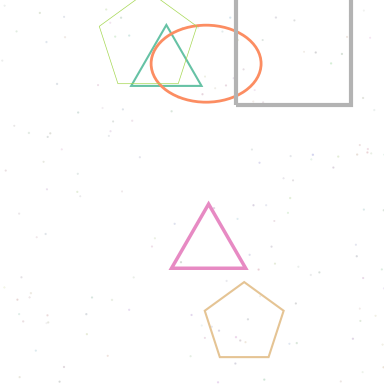[{"shape": "triangle", "thickness": 1.5, "radius": 0.53, "center": [0.432, 0.83]}, {"shape": "oval", "thickness": 2, "radius": 0.71, "center": [0.535, 0.835]}, {"shape": "triangle", "thickness": 2.5, "radius": 0.56, "center": [0.542, 0.359]}, {"shape": "pentagon", "thickness": 0.5, "radius": 0.67, "center": [0.385, 0.89]}, {"shape": "pentagon", "thickness": 1.5, "radius": 0.54, "center": [0.634, 0.16]}, {"shape": "square", "thickness": 3, "radius": 0.75, "center": [0.763, 0.875]}]